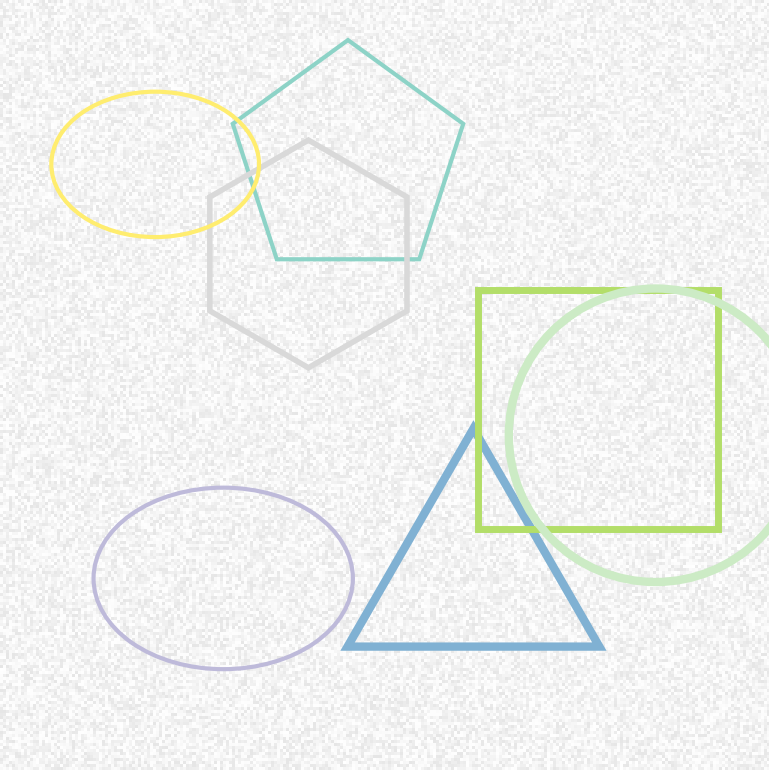[{"shape": "pentagon", "thickness": 1.5, "radius": 0.79, "center": [0.452, 0.791]}, {"shape": "oval", "thickness": 1.5, "radius": 0.84, "center": [0.29, 0.249]}, {"shape": "triangle", "thickness": 3, "radius": 0.94, "center": [0.615, 0.255]}, {"shape": "square", "thickness": 2.5, "radius": 0.78, "center": [0.777, 0.468]}, {"shape": "hexagon", "thickness": 2, "radius": 0.74, "center": [0.401, 0.67]}, {"shape": "circle", "thickness": 3, "radius": 0.95, "center": [0.851, 0.435]}, {"shape": "oval", "thickness": 1.5, "radius": 0.67, "center": [0.202, 0.787]}]